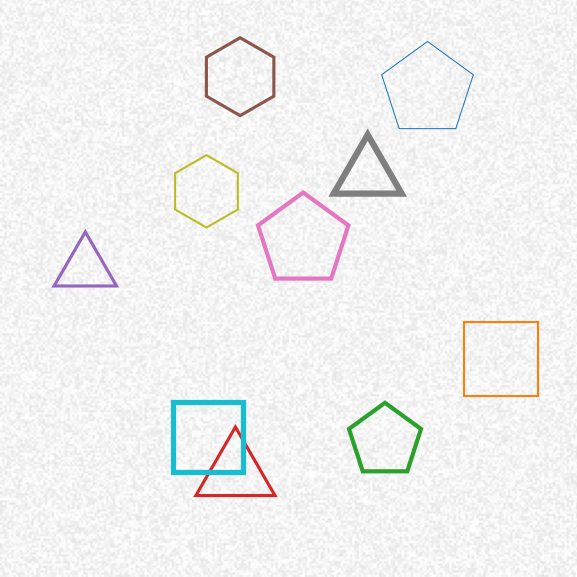[{"shape": "pentagon", "thickness": 0.5, "radius": 0.42, "center": [0.74, 0.844]}, {"shape": "square", "thickness": 1, "radius": 0.32, "center": [0.868, 0.378]}, {"shape": "pentagon", "thickness": 2, "radius": 0.33, "center": [0.667, 0.236]}, {"shape": "triangle", "thickness": 1.5, "radius": 0.4, "center": [0.408, 0.181]}, {"shape": "triangle", "thickness": 1.5, "radius": 0.31, "center": [0.148, 0.535]}, {"shape": "hexagon", "thickness": 1.5, "radius": 0.34, "center": [0.416, 0.866]}, {"shape": "pentagon", "thickness": 2, "radius": 0.41, "center": [0.525, 0.583]}, {"shape": "triangle", "thickness": 3, "radius": 0.34, "center": [0.637, 0.698]}, {"shape": "hexagon", "thickness": 1, "radius": 0.31, "center": [0.358, 0.668]}, {"shape": "square", "thickness": 2.5, "radius": 0.3, "center": [0.36, 0.242]}]